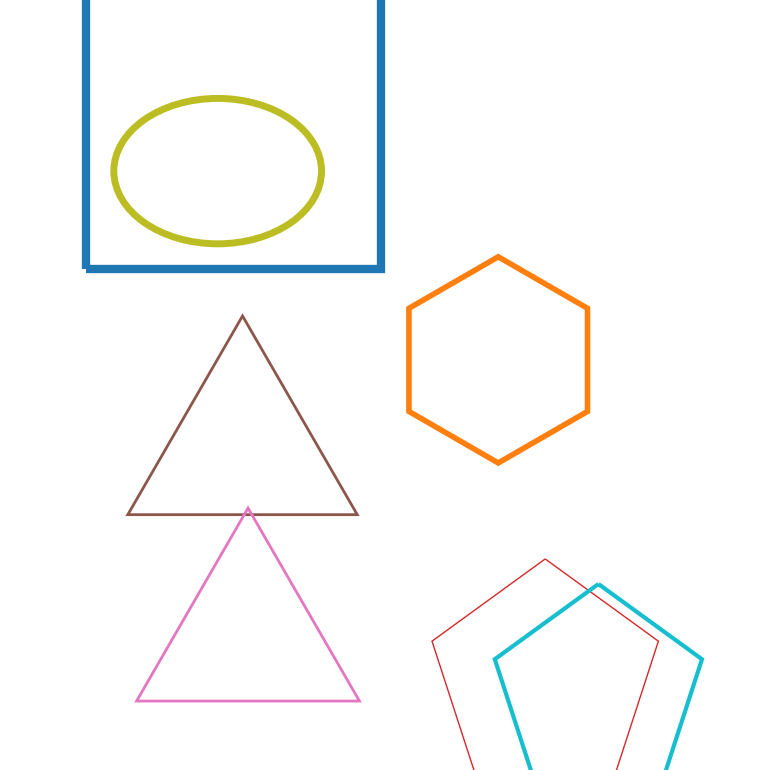[{"shape": "square", "thickness": 3, "radius": 0.96, "center": [0.304, 0.842]}, {"shape": "hexagon", "thickness": 2, "radius": 0.67, "center": [0.647, 0.533]}, {"shape": "pentagon", "thickness": 0.5, "radius": 0.77, "center": [0.708, 0.12]}, {"shape": "triangle", "thickness": 1, "radius": 0.86, "center": [0.315, 0.418]}, {"shape": "triangle", "thickness": 1, "radius": 0.84, "center": [0.322, 0.173]}, {"shape": "oval", "thickness": 2.5, "radius": 0.67, "center": [0.283, 0.778]}, {"shape": "pentagon", "thickness": 1.5, "radius": 0.71, "center": [0.777, 0.1]}]